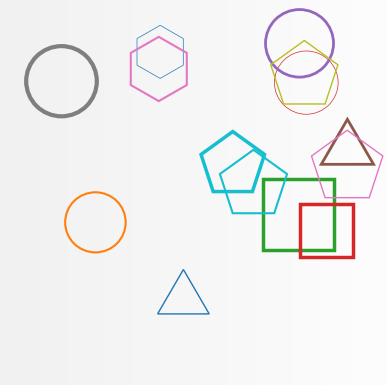[{"shape": "hexagon", "thickness": 0.5, "radius": 0.34, "center": [0.413, 0.865]}, {"shape": "triangle", "thickness": 1, "radius": 0.38, "center": [0.473, 0.223]}, {"shape": "circle", "thickness": 1.5, "radius": 0.39, "center": [0.246, 0.423]}, {"shape": "square", "thickness": 2.5, "radius": 0.46, "center": [0.77, 0.443]}, {"shape": "square", "thickness": 2.5, "radius": 0.34, "center": [0.842, 0.402]}, {"shape": "circle", "thickness": 0.5, "radius": 0.41, "center": [0.79, 0.785]}, {"shape": "circle", "thickness": 2, "radius": 0.44, "center": [0.773, 0.887]}, {"shape": "triangle", "thickness": 2, "radius": 0.39, "center": [0.897, 0.612]}, {"shape": "hexagon", "thickness": 1.5, "radius": 0.42, "center": [0.41, 0.821]}, {"shape": "pentagon", "thickness": 1, "radius": 0.48, "center": [0.896, 0.565]}, {"shape": "circle", "thickness": 3, "radius": 0.46, "center": [0.159, 0.789]}, {"shape": "pentagon", "thickness": 1, "radius": 0.46, "center": [0.785, 0.804]}, {"shape": "pentagon", "thickness": 1.5, "radius": 0.46, "center": [0.654, 0.52]}, {"shape": "pentagon", "thickness": 2.5, "radius": 0.43, "center": [0.601, 0.572]}]